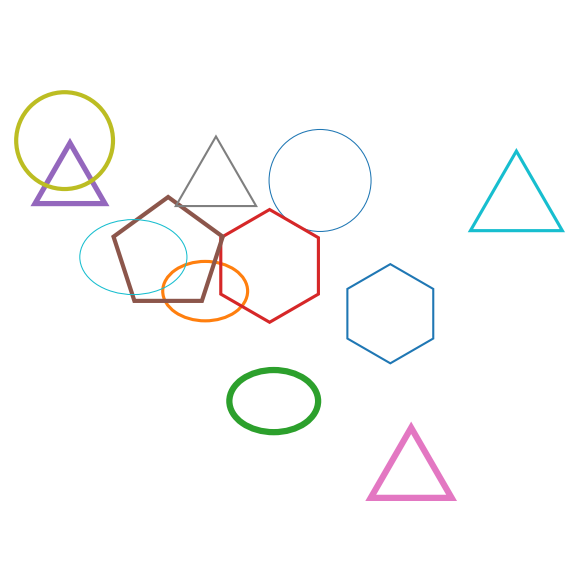[{"shape": "hexagon", "thickness": 1, "radius": 0.43, "center": [0.676, 0.456]}, {"shape": "circle", "thickness": 0.5, "radius": 0.44, "center": [0.554, 0.687]}, {"shape": "oval", "thickness": 1.5, "radius": 0.37, "center": [0.355, 0.495]}, {"shape": "oval", "thickness": 3, "radius": 0.38, "center": [0.474, 0.305]}, {"shape": "hexagon", "thickness": 1.5, "radius": 0.49, "center": [0.467, 0.539]}, {"shape": "triangle", "thickness": 2.5, "radius": 0.35, "center": [0.121, 0.682]}, {"shape": "pentagon", "thickness": 2, "radius": 0.5, "center": [0.291, 0.559]}, {"shape": "triangle", "thickness": 3, "radius": 0.4, "center": [0.712, 0.177]}, {"shape": "triangle", "thickness": 1, "radius": 0.4, "center": [0.374, 0.683]}, {"shape": "circle", "thickness": 2, "radius": 0.42, "center": [0.112, 0.756]}, {"shape": "triangle", "thickness": 1.5, "radius": 0.46, "center": [0.894, 0.646]}, {"shape": "oval", "thickness": 0.5, "radius": 0.46, "center": [0.231, 0.554]}]